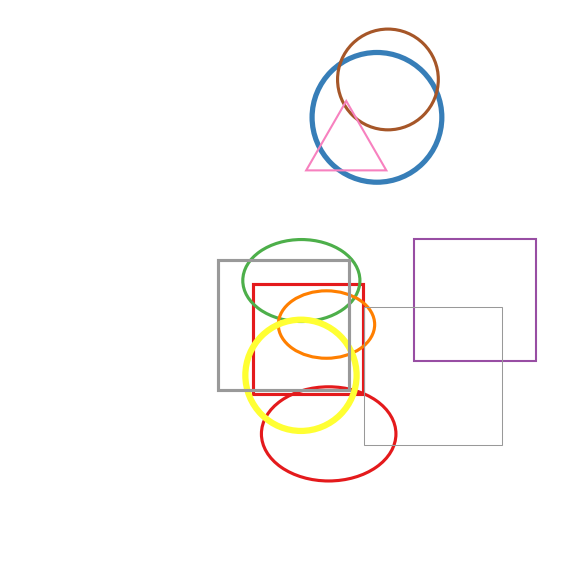[{"shape": "oval", "thickness": 1.5, "radius": 0.58, "center": [0.569, 0.248]}, {"shape": "square", "thickness": 1.5, "radius": 0.48, "center": [0.534, 0.412]}, {"shape": "circle", "thickness": 2.5, "radius": 0.56, "center": [0.653, 0.796]}, {"shape": "oval", "thickness": 1.5, "radius": 0.51, "center": [0.522, 0.513]}, {"shape": "square", "thickness": 1, "radius": 0.53, "center": [0.823, 0.479]}, {"shape": "oval", "thickness": 1.5, "radius": 0.42, "center": [0.565, 0.437]}, {"shape": "circle", "thickness": 3, "radius": 0.48, "center": [0.521, 0.349]}, {"shape": "circle", "thickness": 1.5, "radius": 0.44, "center": [0.672, 0.862]}, {"shape": "triangle", "thickness": 1, "radius": 0.4, "center": [0.6, 0.744]}, {"shape": "square", "thickness": 1.5, "radius": 0.56, "center": [0.491, 0.437]}, {"shape": "square", "thickness": 0.5, "radius": 0.6, "center": [0.749, 0.348]}]